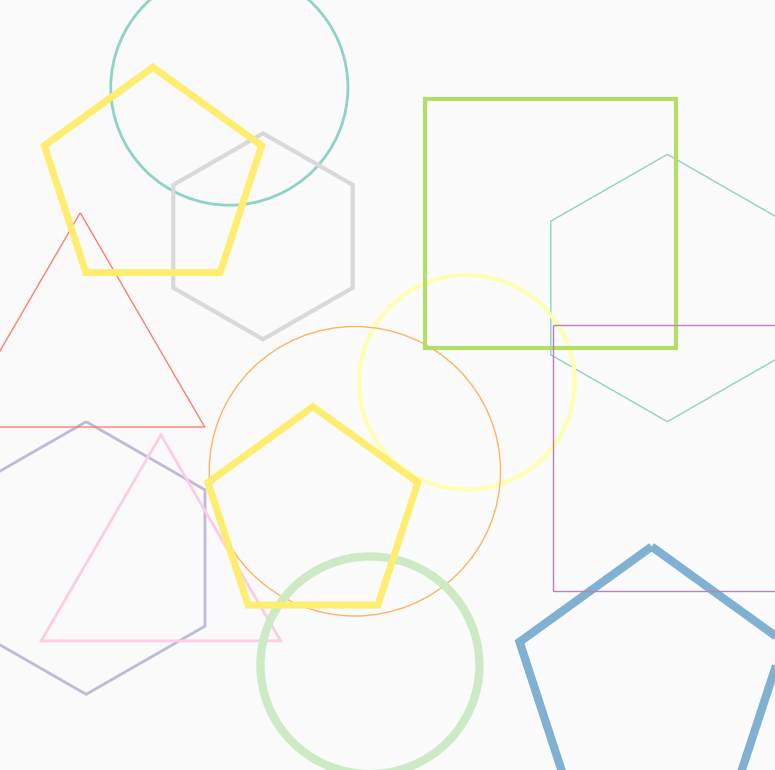[{"shape": "hexagon", "thickness": 0.5, "radius": 0.87, "center": [0.861, 0.626]}, {"shape": "circle", "thickness": 1, "radius": 0.76, "center": [0.296, 0.887]}, {"shape": "circle", "thickness": 1.5, "radius": 0.7, "center": [0.602, 0.504]}, {"shape": "hexagon", "thickness": 1, "radius": 0.89, "center": [0.111, 0.275]}, {"shape": "triangle", "thickness": 0.5, "radius": 0.93, "center": [0.104, 0.538]}, {"shape": "pentagon", "thickness": 3, "radius": 0.9, "center": [0.841, 0.111]}, {"shape": "circle", "thickness": 0.5, "radius": 0.94, "center": [0.458, 0.388]}, {"shape": "square", "thickness": 1.5, "radius": 0.81, "center": [0.71, 0.71]}, {"shape": "triangle", "thickness": 1, "radius": 0.89, "center": [0.208, 0.257]}, {"shape": "hexagon", "thickness": 1.5, "radius": 0.67, "center": [0.339, 0.693]}, {"shape": "square", "thickness": 0.5, "radius": 0.86, "center": [0.886, 0.405]}, {"shape": "circle", "thickness": 3, "radius": 0.71, "center": [0.477, 0.136]}, {"shape": "pentagon", "thickness": 2.5, "radius": 0.71, "center": [0.404, 0.329]}, {"shape": "pentagon", "thickness": 2.5, "radius": 0.74, "center": [0.197, 0.765]}]